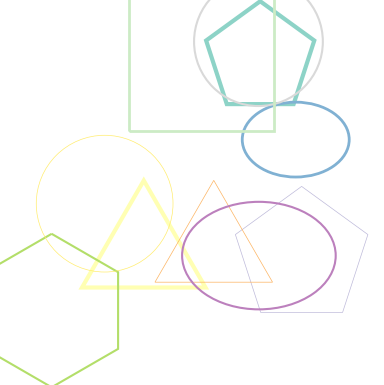[{"shape": "pentagon", "thickness": 3, "radius": 0.74, "center": [0.676, 0.849]}, {"shape": "triangle", "thickness": 3, "radius": 0.93, "center": [0.373, 0.346]}, {"shape": "pentagon", "thickness": 0.5, "radius": 0.9, "center": [0.783, 0.335]}, {"shape": "oval", "thickness": 2, "radius": 0.69, "center": [0.768, 0.637]}, {"shape": "triangle", "thickness": 0.5, "radius": 0.88, "center": [0.555, 0.355]}, {"shape": "hexagon", "thickness": 1.5, "radius": 1.0, "center": [0.134, 0.193]}, {"shape": "circle", "thickness": 1.5, "radius": 0.84, "center": [0.671, 0.892]}, {"shape": "oval", "thickness": 1.5, "radius": 1.0, "center": [0.672, 0.336]}, {"shape": "square", "thickness": 2, "radius": 0.94, "center": [0.524, 0.849]}, {"shape": "circle", "thickness": 0.5, "radius": 0.89, "center": [0.272, 0.471]}]